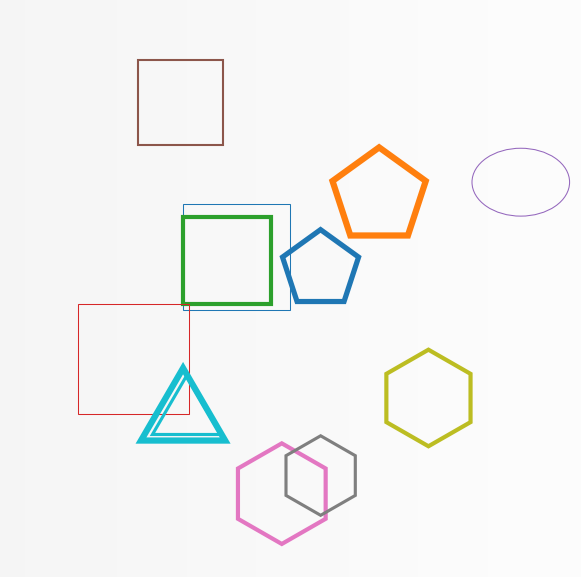[{"shape": "pentagon", "thickness": 2.5, "radius": 0.34, "center": [0.551, 0.533]}, {"shape": "square", "thickness": 0.5, "radius": 0.46, "center": [0.406, 0.553]}, {"shape": "pentagon", "thickness": 3, "radius": 0.42, "center": [0.652, 0.66]}, {"shape": "square", "thickness": 2, "radius": 0.38, "center": [0.391, 0.549]}, {"shape": "square", "thickness": 0.5, "radius": 0.48, "center": [0.229, 0.378]}, {"shape": "oval", "thickness": 0.5, "radius": 0.42, "center": [0.896, 0.684]}, {"shape": "square", "thickness": 1, "radius": 0.37, "center": [0.31, 0.821]}, {"shape": "hexagon", "thickness": 2, "radius": 0.44, "center": [0.485, 0.144]}, {"shape": "hexagon", "thickness": 1.5, "radius": 0.34, "center": [0.552, 0.176]}, {"shape": "hexagon", "thickness": 2, "radius": 0.42, "center": [0.737, 0.31]}, {"shape": "triangle", "thickness": 3, "radius": 0.42, "center": [0.315, 0.278]}, {"shape": "triangle", "thickness": 1.5, "radius": 0.34, "center": [0.321, 0.281]}]